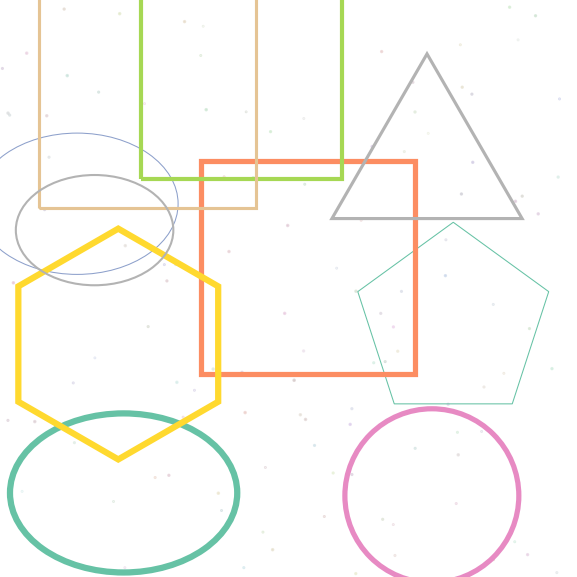[{"shape": "pentagon", "thickness": 0.5, "radius": 0.87, "center": [0.785, 0.44]}, {"shape": "oval", "thickness": 3, "radius": 0.98, "center": [0.214, 0.146]}, {"shape": "square", "thickness": 2.5, "radius": 0.93, "center": [0.533, 0.536]}, {"shape": "oval", "thickness": 0.5, "radius": 0.87, "center": [0.134, 0.646]}, {"shape": "circle", "thickness": 2.5, "radius": 0.75, "center": [0.748, 0.141]}, {"shape": "square", "thickness": 2, "radius": 0.87, "center": [0.418, 0.864]}, {"shape": "hexagon", "thickness": 3, "radius": 1.0, "center": [0.205, 0.403]}, {"shape": "square", "thickness": 1.5, "radius": 0.94, "center": [0.256, 0.827]}, {"shape": "oval", "thickness": 1, "radius": 0.68, "center": [0.164, 0.601]}, {"shape": "triangle", "thickness": 1.5, "radius": 0.95, "center": [0.739, 0.716]}]